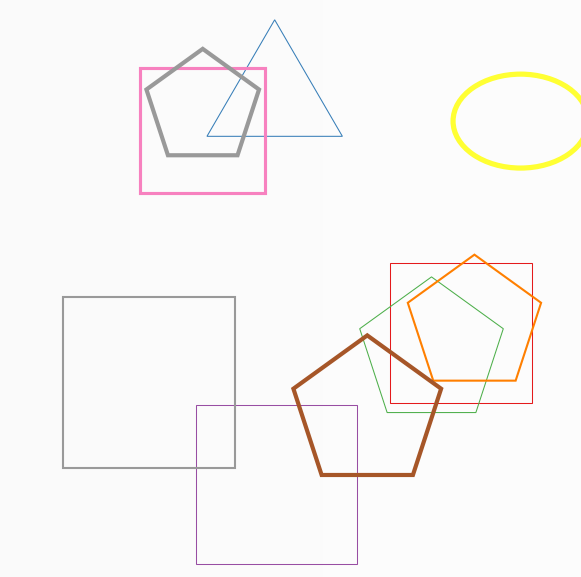[{"shape": "square", "thickness": 0.5, "radius": 0.61, "center": [0.793, 0.422]}, {"shape": "triangle", "thickness": 0.5, "radius": 0.67, "center": [0.473, 0.83]}, {"shape": "pentagon", "thickness": 0.5, "radius": 0.65, "center": [0.742, 0.39]}, {"shape": "square", "thickness": 0.5, "radius": 0.69, "center": [0.475, 0.16]}, {"shape": "pentagon", "thickness": 1, "radius": 0.6, "center": [0.816, 0.438]}, {"shape": "oval", "thickness": 2.5, "radius": 0.58, "center": [0.896, 0.789]}, {"shape": "pentagon", "thickness": 2, "radius": 0.67, "center": [0.632, 0.285]}, {"shape": "square", "thickness": 1.5, "radius": 0.54, "center": [0.349, 0.774]}, {"shape": "square", "thickness": 1, "radius": 0.74, "center": [0.256, 0.337]}, {"shape": "pentagon", "thickness": 2, "radius": 0.51, "center": [0.349, 0.813]}]